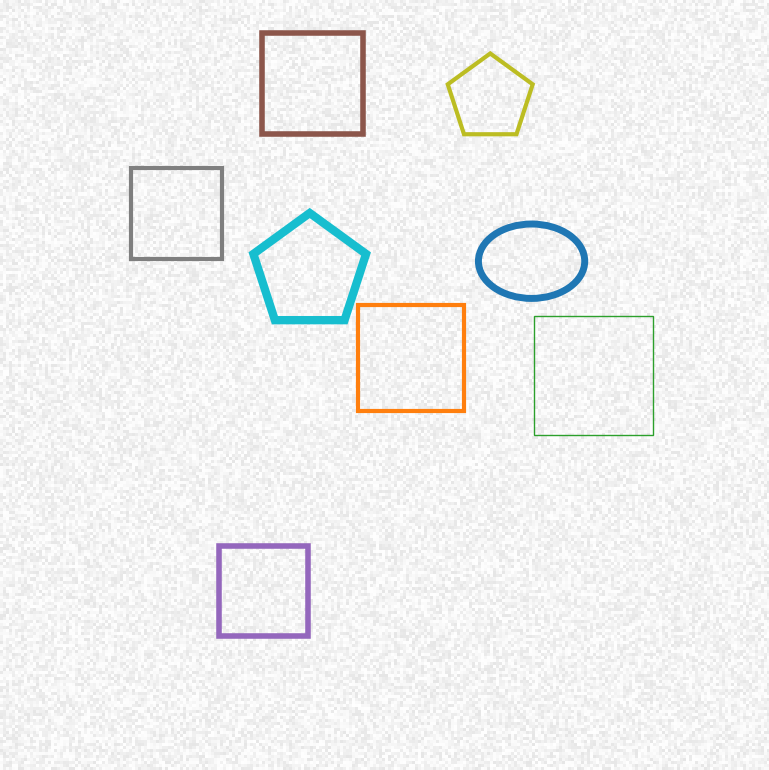[{"shape": "oval", "thickness": 2.5, "radius": 0.35, "center": [0.69, 0.661]}, {"shape": "square", "thickness": 1.5, "radius": 0.34, "center": [0.534, 0.536]}, {"shape": "square", "thickness": 0.5, "radius": 0.39, "center": [0.771, 0.512]}, {"shape": "square", "thickness": 2, "radius": 0.29, "center": [0.343, 0.233]}, {"shape": "square", "thickness": 2, "radius": 0.33, "center": [0.406, 0.891]}, {"shape": "square", "thickness": 1.5, "radius": 0.29, "center": [0.229, 0.723]}, {"shape": "pentagon", "thickness": 1.5, "radius": 0.29, "center": [0.637, 0.873]}, {"shape": "pentagon", "thickness": 3, "radius": 0.38, "center": [0.402, 0.646]}]